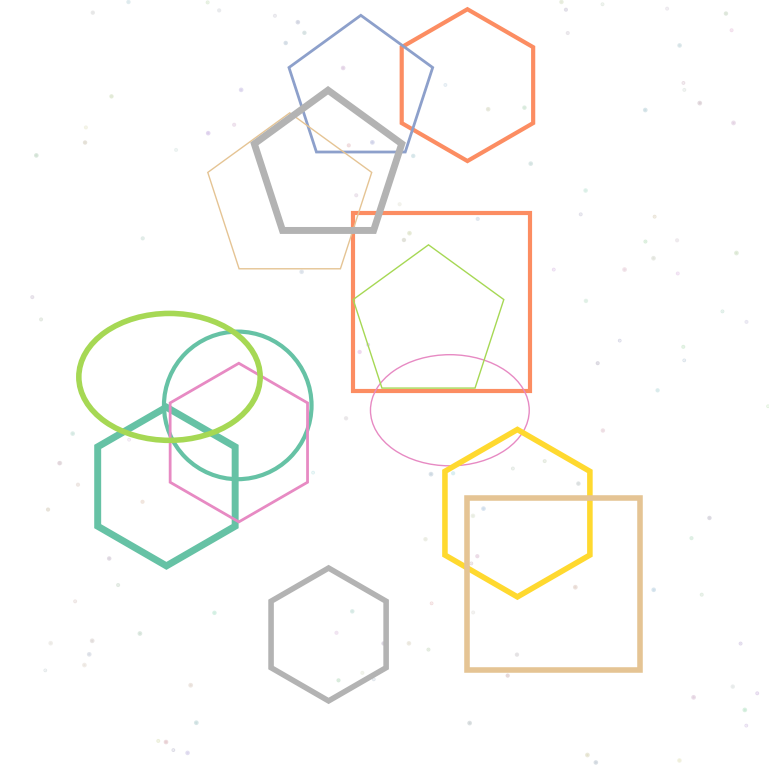[{"shape": "hexagon", "thickness": 2.5, "radius": 0.52, "center": [0.216, 0.368]}, {"shape": "circle", "thickness": 1.5, "radius": 0.48, "center": [0.309, 0.474]}, {"shape": "hexagon", "thickness": 1.5, "radius": 0.49, "center": [0.607, 0.889]}, {"shape": "square", "thickness": 1.5, "radius": 0.58, "center": [0.573, 0.608]}, {"shape": "pentagon", "thickness": 1, "radius": 0.49, "center": [0.469, 0.882]}, {"shape": "oval", "thickness": 0.5, "radius": 0.52, "center": [0.584, 0.467]}, {"shape": "hexagon", "thickness": 1, "radius": 0.52, "center": [0.31, 0.425]}, {"shape": "pentagon", "thickness": 0.5, "radius": 0.51, "center": [0.556, 0.579]}, {"shape": "oval", "thickness": 2, "radius": 0.59, "center": [0.22, 0.511]}, {"shape": "hexagon", "thickness": 2, "radius": 0.54, "center": [0.672, 0.334]}, {"shape": "square", "thickness": 2, "radius": 0.56, "center": [0.719, 0.241]}, {"shape": "pentagon", "thickness": 0.5, "radius": 0.56, "center": [0.376, 0.741]}, {"shape": "hexagon", "thickness": 2, "radius": 0.43, "center": [0.427, 0.176]}, {"shape": "pentagon", "thickness": 2.5, "radius": 0.5, "center": [0.426, 0.782]}]